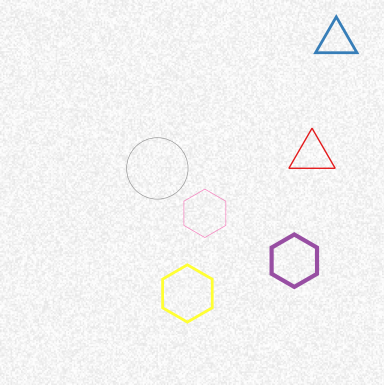[{"shape": "triangle", "thickness": 1, "radius": 0.35, "center": [0.81, 0.598]}, {"shape": "triangle", "thickness": 2, "radius": 0.31, "center": [0.873, 0.894]}, {"shape": "hexagon", "thickness": 3, "radius": 0.34, "center": [0.764, 0.323]}, {"shape": "hexagon", "thickness": 2, "radius": 0.37, "center": [0.487, 0.238]}, {"shape": "hexagon", "thickness": 0.5, "radius": 0.31, "center": [0.532, 0.446]}, {"shape": "circle", "thickness": 0.5, "radius": 0.4, "center": [0.409, 0.563]}]